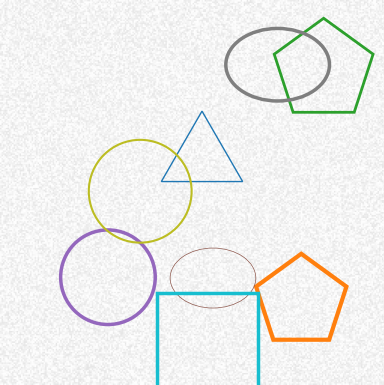[{"shape": "triangle", "thickness": 1, "radius": 0.61, "center": [0.525, 0.589]}, {"shape": "pentagon", "thickness": 3, "radius": 0.62, "center": [0.782, 0.217]}, {"shape": "pentagon", "thickness": 2, "radius": 0.68, "center": [0.841, 0.818]}, {"shape": "circle", "thickness": 2.5, "radius": 0.61, "center": [0.28, 0.28]}, {"shape": "oval", "thickness": 0.5, "radius": 0.56, "center": [0.553, 0.278]}, {"shape": "oval", "thickness": 2.5, "radius": 0.67, "center": [0.721, 0.832]}, {"shape": "circle", "thickness": 1.5, "radius": 0.67, "center": [0.364, 0.503]}, {"shape": "square", "thickness": 2.5, "radius": 0.66, "center": [0.539, 0.107]}]